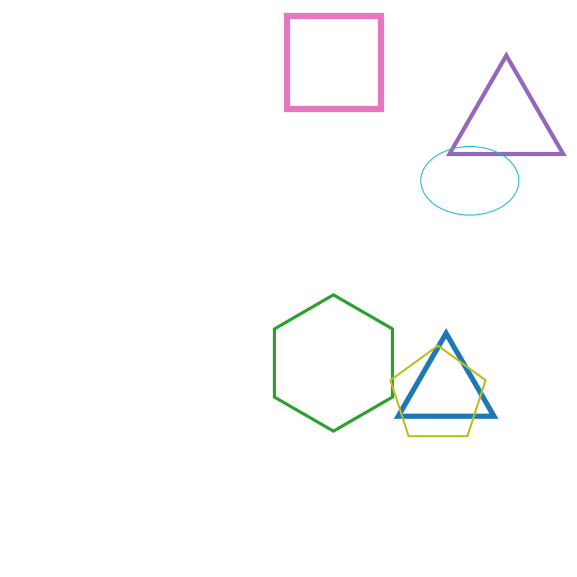[{"shape": "triangle", "thickness": 2.5, "radius": 0.48, "center": [0.772, 0.326]}, {"shape": "hexagon", "thickness": 1.5, "radius": 0.59, "center": [0.577, 0.371]}, {"shape": "triangle", "thickness": 2, "radius": 0.57, "center": [0.877, 0.789]}, {"shape": "square", "thickness": 3, "radius": 0.4, "center": [0.578, 0.891]}, {"shape": "pentagon", "thickness": 1, "radius": 0.43, "center": [0.758, 0.314]}, {"shape": "oval", "thickness": 0.5, "radius": 0.42, "center": [0.814, 0.686]}]